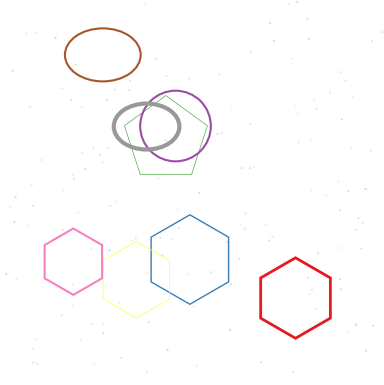[{"shape": "hexagon", "thickness": 2, "radius": 0.52, "center": [0.768, 0.226]}, {"shape": "hexagon", "thickness": 1, "radius": 0.58, "center": [0.493, 0.326]}, {"shape": "pentagon", "thickness": 0.5, "radius": 0.57, "center": [0.431, 0.638]}, {"shape": "circle", "thickness": 1.5, "radius": 0.46, "center": [0.456, 0.673]}, {"shape": "hexagon", "thickness": 0.5, "radius": 0.5, "center": [0.354, 0.274]}, {"shape": "oval", "thickness": 1.5, "radius": 0.49, "center": [0.267, 0.857]}, {"shape": "hexagon", "thickness": 1.5, "radius": 0.43, "center": [0.191, 0.32]}, {"shape": "oval", "thickness": 3, "radius": 0.43, "center": [0.381, 0.671]}]